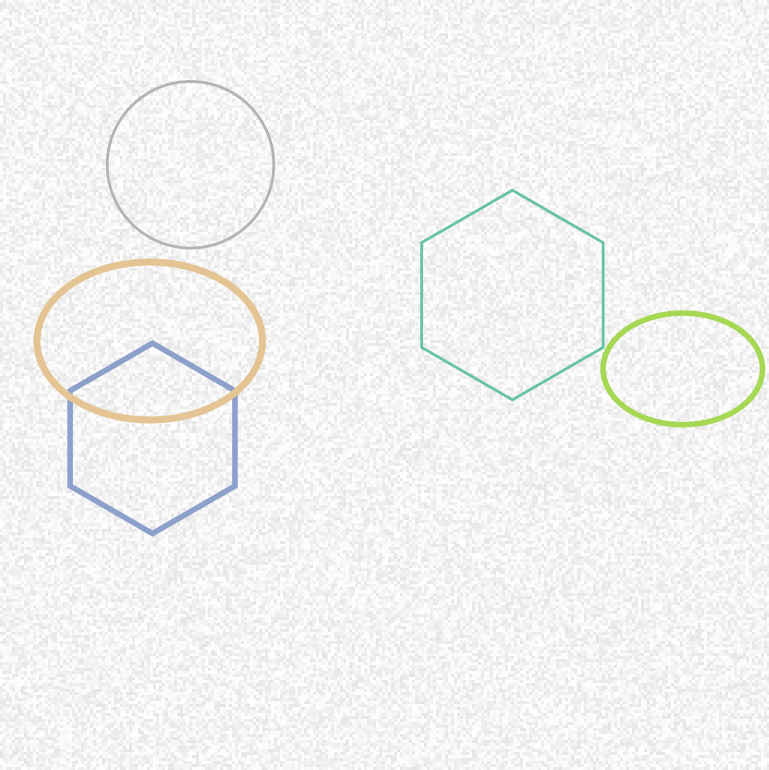[{"shape": "hexagon", "thickness": 1, "radius": 0.68, "center": [0.665, 0.617]}, {"shape": "hexagon", "thickness": 2, "radius": 0.62, "center": [0.198, 0.431]}, {"shape": "oval", "thickness": 2, "radius": 0.52, "center": [0.887, 0.521]}, {"shape": "oval", "thickness": 2.5, "radius": 0.73, "center": [0.194, 0.557]}, {"shape": "circle", "thickness": 1, "radius": 0.54, "center": [0.247, 0.786]}]